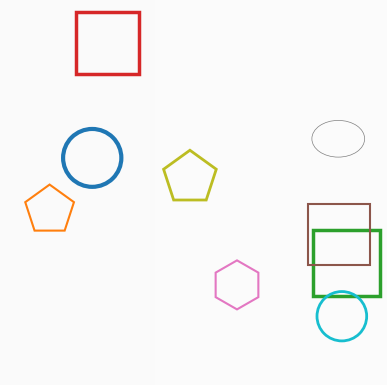[{"shape": "circle", "thickness": 3, "radius": 0.38, "center": [0.238, 0.59]}, {"shape": "pentagon", "thickness": 1.5, "radius": 0.33, "center": [0.128, 0.454]}, {"shape": "square", "thickness": 2.5, "radius": 0.43, "center": [0.894, 0.318]}, {"shape": "square", "thickness": 2.5, "radius": 0.4, "center": [0.277, 0.889]}, {"shape": "square", "thickness": 1.5, "radius": 0.4, "center": [0.874, 0.39]}, {"shape": "hexagon", "thickness": 1.5, "radius": 0.32, "center": [0.612, 0.26]}, {"shape": "oval", "thickness": 0.5, "radius": 0.34, "center": [0.873, 0.64]}, {"shape": "pentagon", "thickness": 2, "radius": 0.36, "center": [0.49, 0.538]}, {"shape": "circle", "thickness": 2, "radius": 0.32, "center": [0.882, 0.179]}]